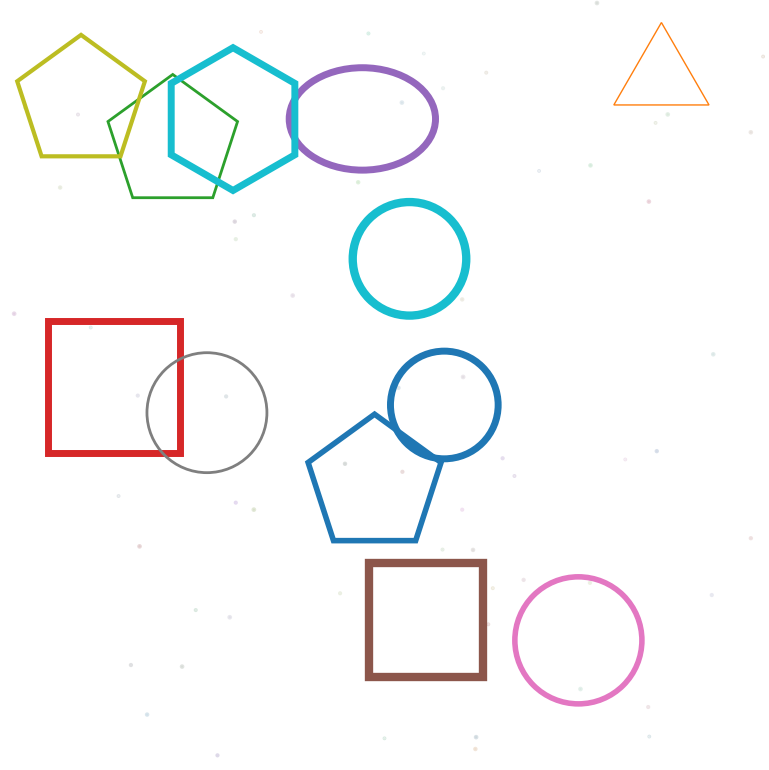[{"shape": "pentagon", "thickness": 2, "radius": 0.45, "center": [0.486, 0.371]}, {"shape": "circle", "thickness": 2.5, "radius": 0.35, "center": [0.577, 0.474]}, {"shape": "triangle", "thickness": 0.5, "radius": 0.36, "center": [0.859, 0.899]}, {"shape": "pentagon", "thickness": 1, "radius": 0.44, "center": [0.224, 0.815]}, {"shape": "square", "thickness": 2.5, "radius": 0.43, "center": [0.148, 0.497]}, {"shape": "oval", "thickness": 2.5, "radius": 0.48, "center": [0.471, 0.846]}, {"shape": "square", "thickness": 3, "radius": 0.37, "center": [0.554, 0.194]}, {"shape": "circle", "thickness": 2, "radius": 0.41, "center": [0.751, 0.168]}, {"shape": "circle", "thickness": 1, "radius": 0.39, "center": [0.269, 0.464]}, {"shape": "pentagon", "thickness": 1.5, "radius": 0.44, "center": [0.105, 0.868]}, {"shape": "circle", "thickness": 3, "radius": 0.37, "center": [0.532, 0.664]}, {"shape": "hexagon", "thickness": 2.5, "radius": 0.46, "center": [0.303, 0.845]}]